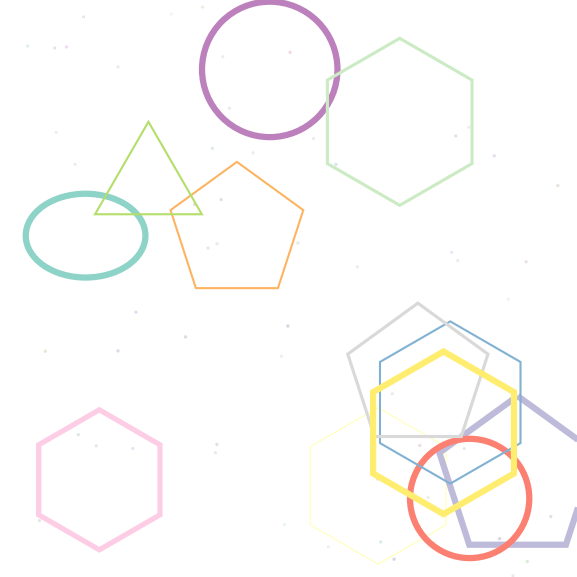[{"shape": "oval", "thickness": 3, "radius": 0.52, "center": [0.148, 0.591]}, {"shape": "hexagon", "thickness": 0.5, "radius": 0.68, "center": [0.655, 0.158]}, {"shape": "pentagon", "thickness": 3, "radius": 0.71, "center": [0.896, 0.171]}, {"shape": "circle", "thickness": 3, "radius": 0.52, "center": [0.813, 0.136]}, {"shape": "hexagon", "thickness": 1, "radius": 0.7, "center": [0.78, 0.302]}, {"shape": "pentagon", "thickness": 1, "radius": 0.6, "center": [0.41, 0.598]}, {"shape": "triangle", "thickness": 1, "radius": 0.53, "center": [0.257, 0.681]}, {"shape": "hexagon", "thickness": 2.5, "radius": 0.61, "center": [0.172, 0.168]}, {"shape": "pentagon", "thickness": 1.5, "radius": 0.64, "center": [0.724, 0.346]}, {"shape": "circle", "thickness": 3, "radius": 0.59, "center": [0.467, 0.879]}, {"shape": "hexagon", "thickness": 1.5, "radius": 0.72, "center": [0.692, 0.788]}, {"shape": "hexagon", "thickness": 3, "radius": 0.7, "center": [0.768, 0.25]}]